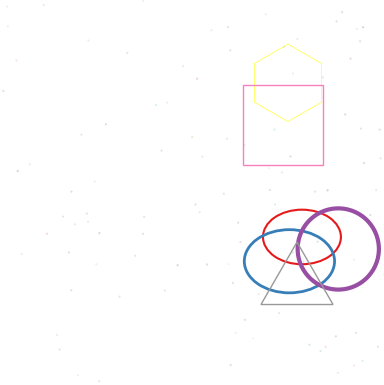[{"shape": "oval", "thickness": 1.5, "radius": 0.51, "center": [0.784, 0.385]}, {"shape": "oval", "thickness": 2, "radius": 0.59, "center": [0.752, 0.321]}, {"shape": "circle", "thickness": 3, "radius": 0.53, "center": [0.879, 0.353]}, {"shape": "hexagon", "thickness": 0.5, "radius": 0.5, "center": [0.748, 0.785]}, {"shape": "square", "thickness": 1, "radius": 0.52, "center": [0.736, 0.674]}, {"shape": "triangle", "thickness": 1, "radius": 0.54, "center": [0.771, 0.263]}]